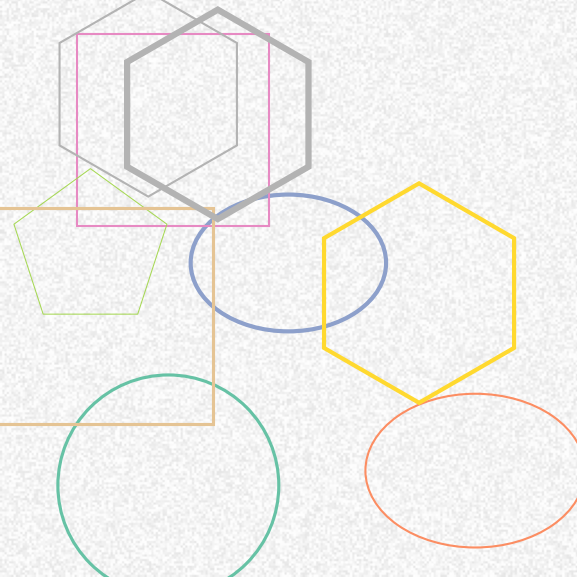[{"shape": "circle", "thickness": 1.5, "radius": 0.96, "center": [0.291, 0.159]}, {"shape": "oval", "thickness": 1, "radius": 0.95, "center": [0.823, 0.184]}, {"shape": "oval", "thickness": 2, "radius": 0.85, "center": [0.499, 0.544]}, {"shape": "square", "thickness": 1, "radius": 0.83, "center": [0.3, 0.775]}, {"shape": "pentagon", "thickness": 0.5, "radius": 0.7, "center": [0.157, 0.568]}, {"shape": "hexagon", "thickness": 2, "radius": 0.95, "center": [0.726, 0.492]}, {"shape": "square", "thickness": 1.5, "radius": 0.94, "center": [0.181, 0.452]}, {"shape": "hexagon", "thickness": 1, "radius": 0.89, "center": [0.257, 0.836]}, {"shape": "hexagon", "thickness": 3, "radius": 0.91, "center": [0.377, 0.801]}]